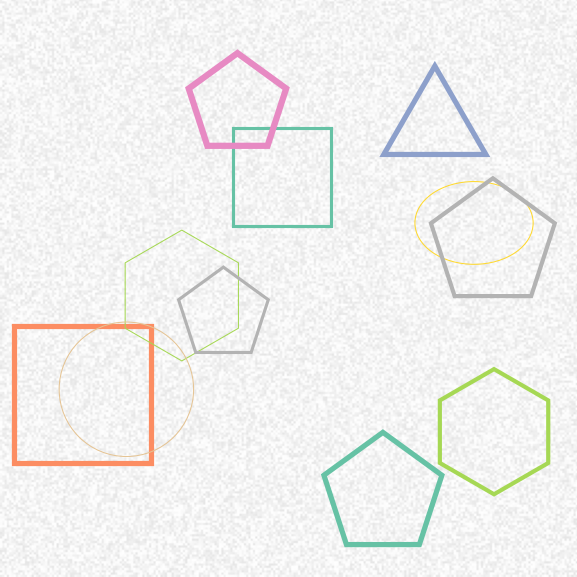[{"shape": "pentagon", "thickness": 2.5, "radius": 0.54, "center": [0.663, 0.143]}, {"shape": "square", "thickness": 1.5, "radius": 0.42, "center": [0.488, 0.693]}, {"shape": "square", "thickness": 2.5, "radius": 0.59, "center": [0.143, 0.316]}, {"shape": "triangle", "thickness": 2.5, "radius": 0.51, "center": [0.753, 0.783]}, {"shape": "pentagon", "thickness": 3, "radius": 0.44, "center": [0.411, 0.818]}, {"shape": "hexagon", "thickness": 2, "radius": 0.54, "center": [0.855, 0.252]}, {"shape": "hexagon", "thickness": 0.5, "radius": 0.57, "center": [0.315, 0.487]}, {"shape": "oval", "thickness": 0.5, "radius": 0.51, "center": [0.821, 0.613]}, {"shape": "circle", "thickness": 0.5, "radius": 0.58, "center": [0.219, 0.325]}, {"shape": "pentagon", "thickness": 2, "radius": 0.56, "center": [0.853, 0.578]}, {"shape": "pentagon", "thickness": 1.5, "radius": 0.41, "center": [0.387, 0.455]}]